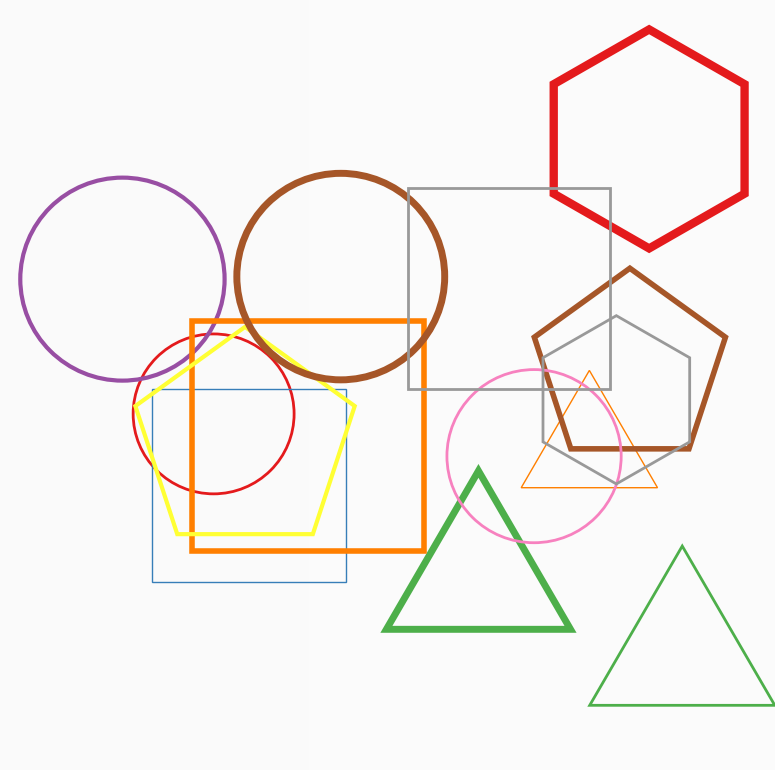[{"shape": "hexagon", "thickness": 3, "radius": 0.71, "center": [0.838, 0.82]}, {"shape": "circle", "thickness": 1, "radius": 0.52, "center": [0.276, 0.462]}, {"shape": "square", "thickness": 0.5, "radius": 0.63, "center": [0.321, 0.369]}, {"shape": "triangle", "thickness": 1, "radius": 0.69, "center": [0.88, 0.153]}, {"shape": "triangle", "thickness": 2.5, "radius": 0.69, "center": [0.617, 0.251]}, {"shape": "circle", "thickness": 1.5, "radius": 0.66, "center": [0.158, 0.637]}, {"shape": "square", "thickness": 2, "radius": 0.75, "center": [0.397, 0.434]}, {"shape": "triangle", "thickness": 0.5, "radius": 0.51, "center": [0.76, 0.417]}, {"shape": "pentagon", "thickness": 1.5, "radius": 0.74, "center": [0.316, 0.427]}, {"shape": "pentagon", "thickness": 2, "radius": 0.65, "center": [0.813, 0.522]}, {"shape": "circle", "thickness": 2.5, "radius": 0.67, "center": [0.44, 0.641]}, {"shape": "circle", "thickness": 1, "radius": 0.56, "center": [0.689, 0.408]}, {"shape": "square", "thickness": 1, "radius": 0.65, "center": [0.657, 0.625]}, {"shape": "hexagon", "thickness": 1, "radius": 0.55, "center": [0.795, 0.481]}]